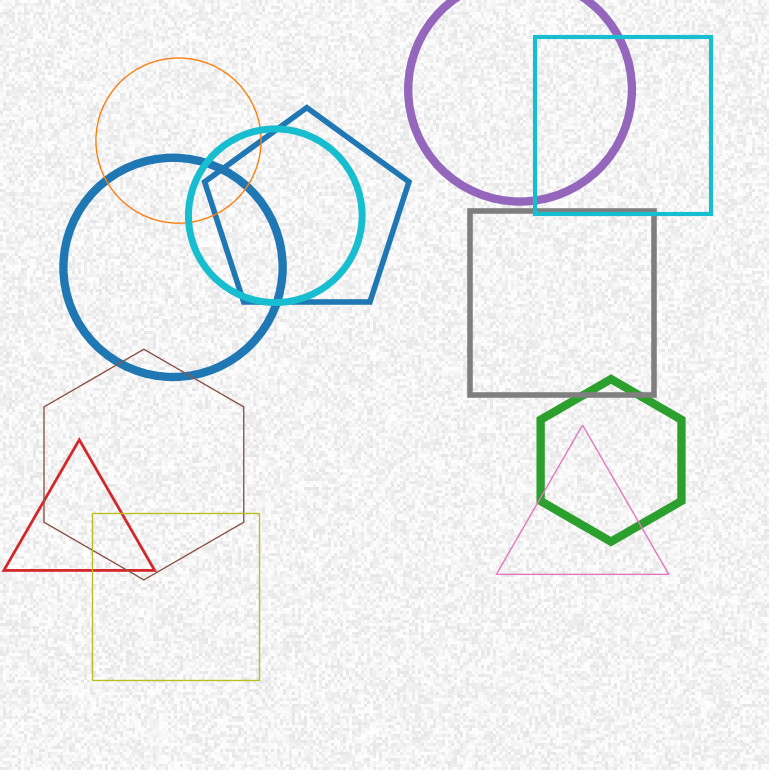[{"shape": "pentagon", "thickness": 2, "radius": 0.7, "center": [0.398, 0.721]}, {"shape": "circle", "thickness": 3, "radius": 0.71, "center": [0.225, 0.653]}, {"shape": "circle", "thickness": 0.5, "radius": 0.54, "center": [0.232, 0.817]}, {"shape": "hexagon", "thickness": 3, "radius": 0.53, "center": [0.794, 0.402]}, {"shape": "triangle", "thickness": 1, "radius": 0.57, "center": [0.103, 0.316]}, {"shape": "circle", "thickness": 3, "radius": 0.73, "center": [0.675, 0.883]}, {"shape": "hexagon", "thickness": 0.5, "radius": 0.75, "center": [0.187, 0.397]}, {"shape": "triangle", "thickness": 0.5, "radius": 0.65, "center": [0.757, 0.319]}, {"shape": "square", "thickness": 2, "radius": 0.6, "center": [0.73, 0.607]}, {"shape": "square", "thickness": 0.5, "radius": 0.54, "center": [0.228, 0.226]}, {"shape": "square", "thickness": 1.5, "radius": 0.57, "center": [0.809, 0.837]}, {"shape": "circle", "thickness": 2.5, "radius": 0.56, "center": [0.358, 0.72]}]